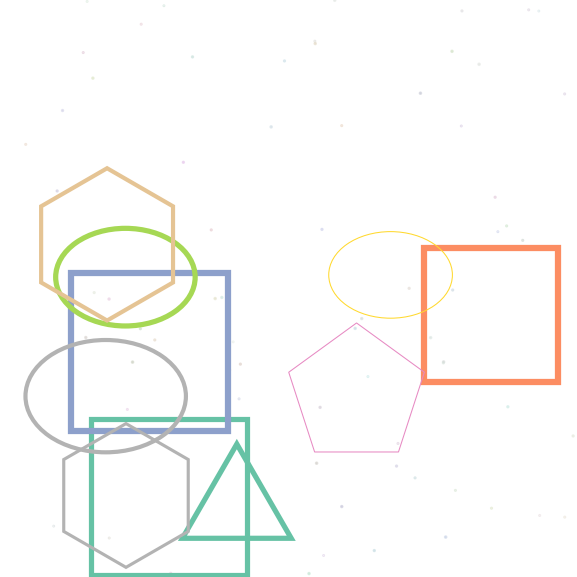[{"shape": "triangle", "thickness": 2.5, "radius": 0.54, "center": [0.41, 0.121]}, {"shape": "square", "thickness": 2.5, "radius": 0.68, "center": [0.293, 0.138]}, {"shape": "square", "thickness": 3, "radius": 0.58, "center": [0.85, 0.453]}, {"shape": "square", "thickness": 3, "radius": 0.68, "center": [0.258, 0.39]}, {"shape": "pentagon", "thickness": 0.5, "radius": 0.62, "center": [0.617, 0.316]}, {"shape": "oval", "thickness": 2.5, "radius": 0.6, "center": [0.217, 0.519]}, {"shape": "oval", "thickness": 0.5, "radius": 0.54, "center": [0.676, 0.523]}, {"shape": "hexagon", "thickness": 2, "radius": 0.66, "center": [0.185, 0.576]}, {"shape": "hexagon", "thickness": 1.5, "radius": 0.62, "center": [0.218, 0.141]}, {"shape": "oval", "thickness": 2, "radius": 0.69, "center": [0.183, 0.313]}]